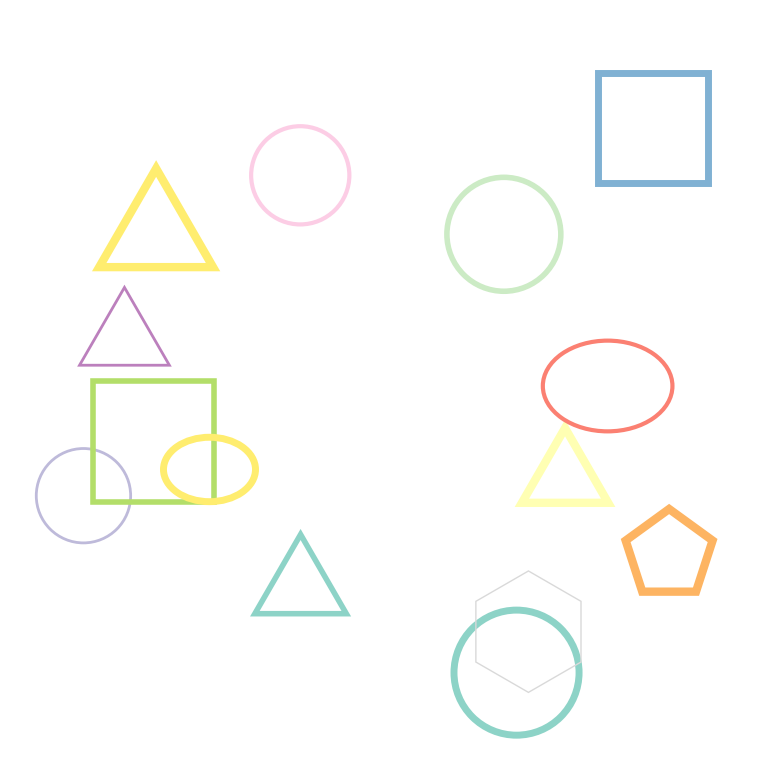[{"shape": "triangle", "thickness": 2, "radius": 0.34, "center": [0.39, 0.237]}, {"shape": "circle", "thickness": 2.5, "radius": 0.41, "center": [0.671, 0.126]}, {"shape": "triangle", "thickness": 3, "radius": 0.32, "center": [0.734, 0.379]}, {"shape": "circle", "thickness": 1, "radius": 0.31, "center": [0.108, 0.356]}, {"shape": "oval", "thickness": 1.5, "radius": 0.42, "center": [0.789, 0.499]}, {"shape": "square", "thickness": 2.5, "radius": 0.36, "center": [0.848, 0.834]}, {"shape": "pentagon", "thickness": 3, "radius": 0.3, "center": [0.869, 0.28]}, {"shape": "square", "thickness": 2, "radius": 0.39, "center": [0.199, 0.427]}, {"shape": "circle", "thickness": 1.5, "radius": 0.32, "center": [0.39, 0.772]}, {"shape": "hexagon", "thickness": 0.5, "radius": 0.39, "center": [0.686, 0.18]}, {"shape": "triangle", "thickness": 1, "radius": 0.34, "center": [0.162, 0.559]}, {"shape": "circle", "thickness": 2, "radius": 0.37, "center": [0.654, 0.696]}, {"shape": "triangle", "thickness": 3, "radius": 0.43, "center": [0.203, 0.696]}, {"shape": "oval", "thickness": 2.5, "radius": 0.3, "center": [0.272, 0.39]}]